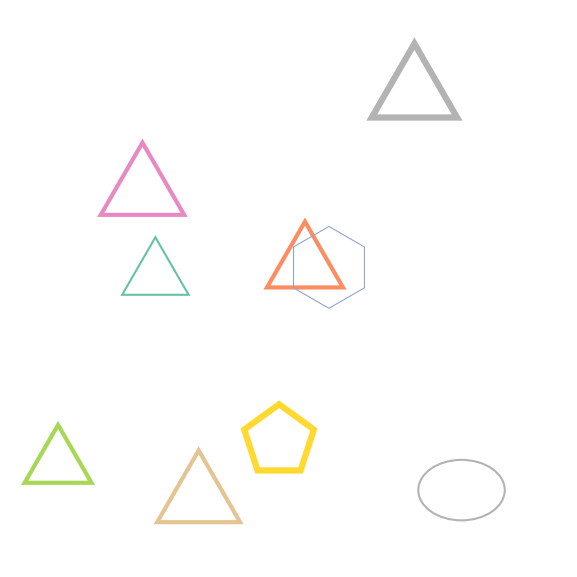[{"shape": "triangle", "thickness": 1, "radius": 0.33, "center": [0.269, 0.522]}, {"shape": "triangle", "thickness": 2, "radius": 0.38, "center": [0.528, 0.539]}, {"shape": "hexagon", "thickness": 0.5, "radius": 0.35, "center": [0.57, 0.536]}, {"shape": "triangle", "thickness": 2, "radius": 0.42, "center": [0.247, 0.669]}, {"shape": "triangle", "thickness": 2, "radius": 0.33, "center": [0.101, 0.197]}, {"shape": "pentagon", "thickness": 3, "radius": 0.32, "center": [0.483, 0.236]}, {"shape": "triangle", "thickness": 2, "radius": 0.41, "center": [0.344, 0.136]}, {"shape": "oval", "thickness": 1, "radius": 0.37, "center": [0.799, 0.15]}, {"shape": "triangle", "thickness": 3, "radius": 0.43, "center": [0.718, 0.838]}]